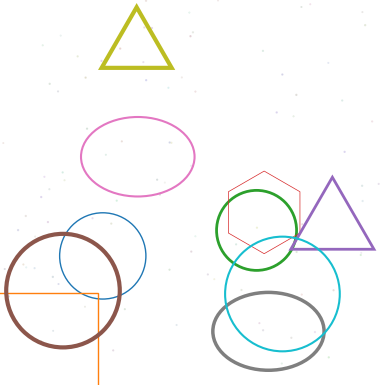[{"shape": "circle", "thickness": 1, "radius": 0.56, "center": [0.267, 0.335]}, {"shape": "square", "thickness": 1, "radius": 0.64, "center": [0.125, 0.109]}, {"shape": "circle", "thickness": 2, "radius": 0.52, "center": [0.666, 0.402]}, {"shape": "hexagon", "thickness": 0.5, "radius": 0.54, "center": [0.686, 0.448]}, {"shape": "triangle", "thickness": 2, "radius": 0.62, "center": [0.863, 0.415]}, {"shape": "circle", "thickness": 3, "radius": 0.74, "center": [0.164, 0.245]}, {"shape": "oval", "thickness": 1.5, "radius": 0.74, "center": [0.358, 0.593]}, {"shape": "oval", "thickness": 2.5, "radius": 0.72, "center": [0.697, 0.139]}, {"shape": "triangle", "thickness": 3, "radius": 0.52, "center": [0.355, 0.876]}, {"shape": "circle", "thickness": 1.5, "radius": 0.74, "center": [0.734, 0.236]}]